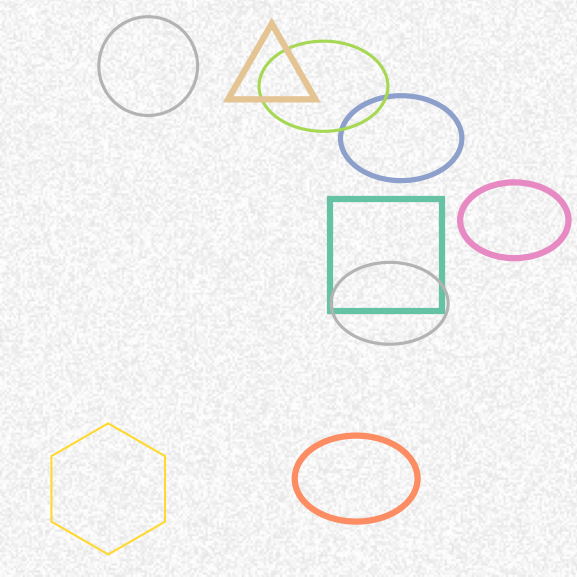[{"shape": "square", "thickness": 3, "radius": 0.48, "center": [0.668, 0.557]}, {"shape": "oval", "thickness": 3, "radius": 0.53, "center": [0.617, 0.17]}, {"shape": "oval", "thickness": 2.5, "radius": 0.53, "center": [0.695, 0.76]}, {"shape": "oval", "thickness": 3, "radius": 0.47, "center": [0.891, 0.618]}, {"shape": "oval", "thickness": 1.5, "radius": 0.56, "center": [0.56, 0.85]}, {"shape": "hexagon", "thickness": 1, "radius": 0.57, "center": [0.187, 0.153]}, {"shape": "triangle", "thickness": 3, "radius": 0.44, "center": [0.471, 0.871]}, {"shape": "circle", "thickness": 1.5, "radius": 0.43, "center": [0.257, 0.885]}, {"shape": "oval", "thickness": 1.5, "radius": 0.51, "center": [0.675, 0.474]}]